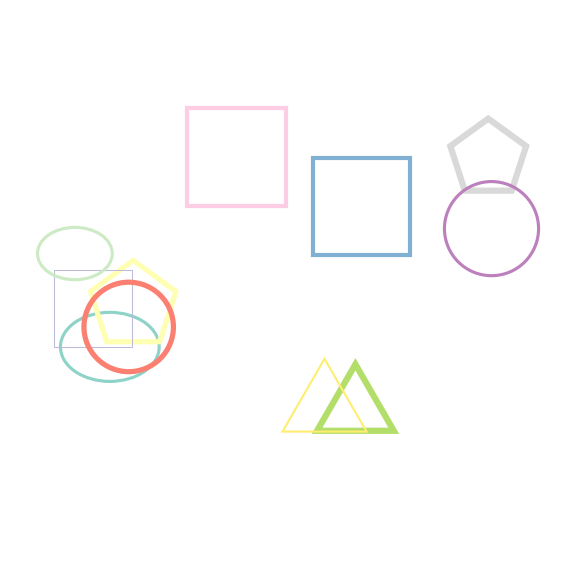[{"shape": "oval", "thickness": 1.5, "radius": 0.43, "center": [0.19, 0.398]}, {"shape": "pentagon", "thickness": 2.5, "radius": 0.39, "center": [0.231, 0.47]}, {"shape": "square", "thickness": 0.5, "radius": 0.34, "center": [0.161, 0.465]}, {"shape": "circle", "thickness": 2.5, "radius": 0.39, "center": [0.223, 0.433]}, {"shape": "square", "thickness": 2, "radius": 0.42, "center": [0.627, 0.642]}, {"shape": "triangle", "thickness": 3, "radius": 0.38, "center": [0.615, 0.292]}, {"shape": "square", "thickness": 2, "radius": 0.43, "center": [0.409, 0.727]}, {"shape": "pentagon", "thickness": 3, "radius": 0.34, "center": [0.845, 0.725]}, {"shape": "circle", "thickness": 1.5, "radius": 0.41, "center": [0.851, 0.603]}, {"shape": "oval", "thickness": 1.5, "radius": 0.32, "center": [0.13, 0.56]}, {"shape": "triangle", "thickness": 1, "radius": 0.42, "center": [0.562, 0.294]}]